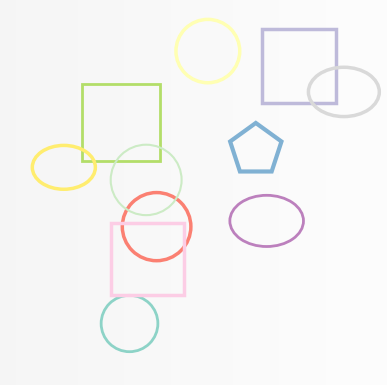[{"shape": "circle", "thickness": 2, "radius": 0.37, "center": [0.334, 0.16]}, {"shape": "circle", "thickness": 2.5, "radius": 0.41, "center": [0.536, 0.867]}, {"shape": "square", "thickness": 2.5, "radius": 0.48, "center": [0.771, 0.828]}, {"shape": "circle", "thickness": 2.5, "radius": 0.44, "center": [0.404, 0.411]}, {"shape": "pentagon", "thickness": 3, "radius": 0.35, "center": [0.66, 0.611]}, {"shape": "square", "thickness": 2, "radius": 0.5, "center": [0.312, 0.683]}, {"shape": "square", "thickness": 2.5, "radius": 0.47, "center": [0.38, 0.327]}, {"shape": "oval", "thickness": 2.5, "radius": 0.46, "center": [0.887, 0.761]}, {"shape": "oval", "thickness": 2, "radius": 0.48, "center": [0.688, 0.426]}, {"shape": "circle", "thickness": 1.5, "radius": 0.46, "center": [0.377, 0.533]}, {"shape": "oval", "thickness": 2.5, "radius": 0.41, "center": [0.165, 0.565]}]